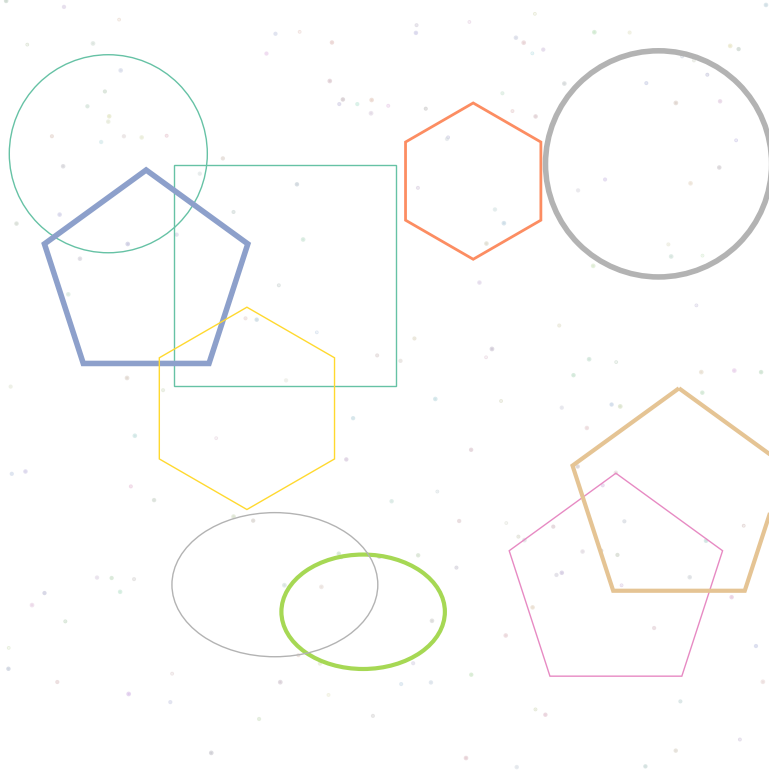[{"shape": "circle", "thickness": 0.5, "radius": 0.64, "center": [0.141, 0.8]}, {"shape": "square", "thickness": 0.5, "radius": 0.72, "center": [0.37, 0.642]}, {"shape": "hexagon", "thickness": 1, "radius": 0.51, "center": [0.615, 0.765]}, {"shape": "pentagon", "thickness": 2, "radius": 0.69, "center": [0.19, 0.64]}, {"shape": "pentagon", "thickness": 0.5, "radius": 0.73, "center": [0.8, 0.24]}, {"shape": "oval", "thickness": 1.5, "radius": 0.53, "center": [0.472, 0.205]}, {"shape": "hexagon", "thickness": 0.5, "radius": 0.66, "center": [0.321, 0.47]}, {"shape": "pentagon", "thickness": 1.5, "radius": 0.73, "center": [0.882, 0.35]}, {"shape": "oval", "thickness": 0.5, "radius": 0.67, "center": [0.357, 0.241]}, {"shape": "circle", "thickness": 2, "radius": 0.73, "center": [0.855, 0.787]}]